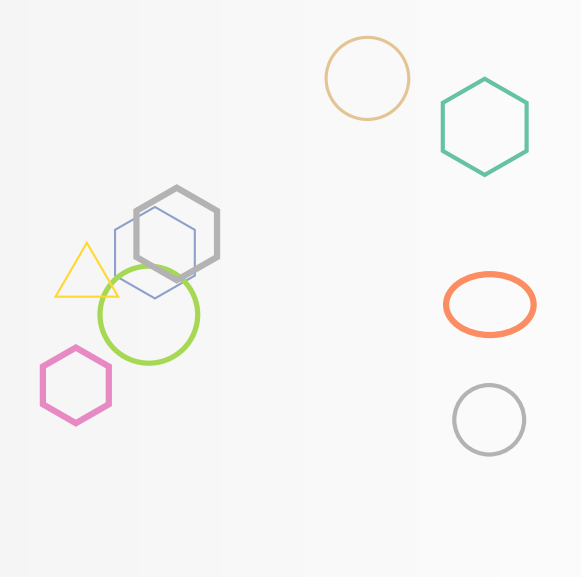[{"shape": "hexagon", "thickness": 2, "radius": 0.42, "center": [0.834, 0.779]}, {"shape": "oval", "thickness": 3, "radius": 0.38, "center": [0.843, 0.472]}, {"shape": "hexagon", "thickness": 1, "radius": 0.4, "center": [0.267, 0.562]}, {"shape": "hexagon", "thickness": 3, "radius": 0.33, "center": [0.13, 0.332]}, {"shape": "circle", "thickness": 2.5, "radius": 0.42, "center": [0.256, 0.454]}, {"shape": "triangle", "thickness": 1, "radius": 0.31, "center": [0.149, 0.517]}, {"shape": "circle", "thickness": 1.5, "radius": 0.36, "center": [0.632, 0.863]}, {"shape": "hexagon", "thickness": 3, "radius": 0.4, "center": [0.304, 0.594]}, {"shape": "circle", "thickness": 2, "radius": 0.3, "center": [0.842, 0.272]}]